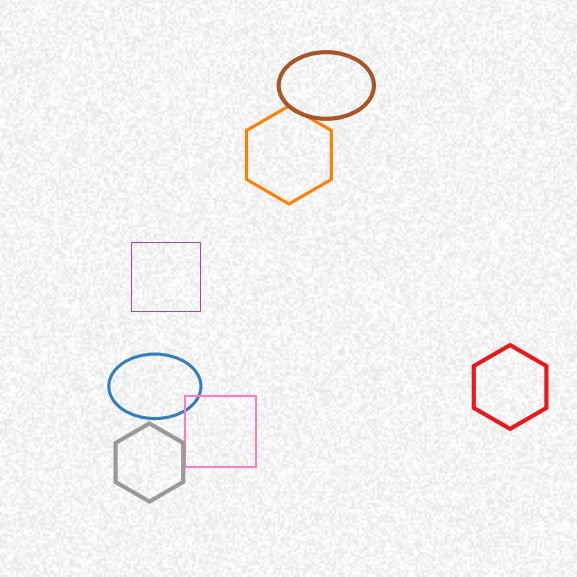[{"shape": "hexagon", "thickness": 2, "radius": 0.36, "center": [0.883, 0.329]}, {"shape": "oval", "thickness": 1.5, "radius": 0.4, "center": [0.268, 0.33]}, {"shape": "square", "thickness": 0.5, "radius": 0.3, "center": [0.287, 0.52]}, {"shape": "hexagon", "thickness": 1.5, "radius": 0.42, "center": [0.5, 0.731]}, {"shape": "oval", "thickness": 2, "radius": 0.41, "center": [0.565, 0.851]}, {"shape": "square", "thickness": 1, "radius": 0.31, "center": [0.381, 0.251]}, {"shape": "hexagon", "thickness": 2, "radius": 0.34, "center": [0.259, 0.198]}]